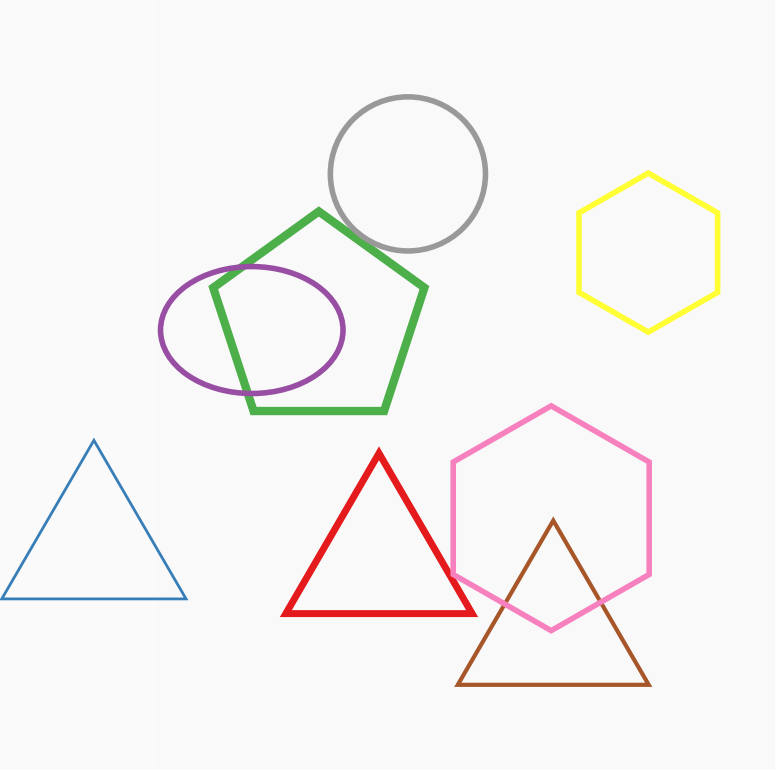[{"shape": "triangle", "thickness": 2.5, "radius": 0.69, "center": [0.489, 0.273]}, {"shape": "triangle", "thickness": 1, "radius": 0.69, "center": [0.121, 0.291]}, {"shape": "pentagon", "thickness": 3, "radius": 0.72, "center": [0.411, 0.582]}, {"shape": "oval", "thickness": 2, "radius": 0.59, "center": [0.325, 0.571]}, {"shape": "hexagon", "thickness": 2, "radius": 0.52, "center": [0.837, 0.672]}, {"shape": "triangle", "thickness": 1.5, "radius": 0.71, "center": [0.714, 0.182]}, {"shape": "hexagon", "thickness": 2, "radius": 0.73, "center": [0.711, 0.327]}, {"shape": "circle", "thickness": 2, "radius": 0.5, "center": [0.526, 0.774]}]